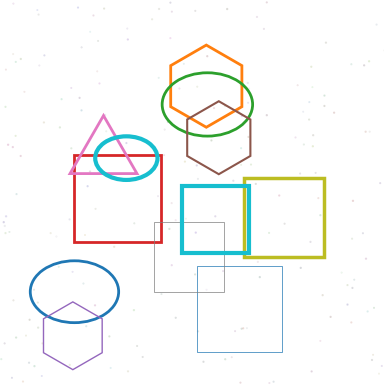[{"shape": "oval", "thickness": 2, "radius": 0.57, "center": [0.193, 0.242]}, {"shape": "square", "thickness": 0.5, "radius": 0.56, "center": [0.622, 0.198]}, {"shape": "hexagon", "thickness": 2, "radius": 0.53, "center": [0.536, 0.776]}, {"shape": "oval", "thickness": 2, "radius": 0.59, "center": [0.539, 0.729]}, {"shape": "square", "thickness": 2, "radius": 0.57, "center": [0.306, 0.484]}, {"shape": "hexagon", "thickness": 1, "radius": 0.44, "center": [0.189, 0.128]}, {"shape": "hexagon", "thickness": 1.5, "radius": 0.47, "center": [0.568, 0.642]}, {"shape": "triangle", "thickness": 2, "radius": 0.5, "center": [0.269, 0.599]}, {"shape": "square", "thickness": 0.5, "radius": 0.46, "center": [0.492, 0.332]}, {"shape": "square", "thickness": 2.5, "radius": 0.52, "center": [0.738, 0.435]}, {"shape": "oval", "thickness": 3, "radius": 0.4, "center": [0.328, 0.589]}, {"shape": "square", "thickness": 3, "radius": 0.44, "center": [0.559, 0.431]}]